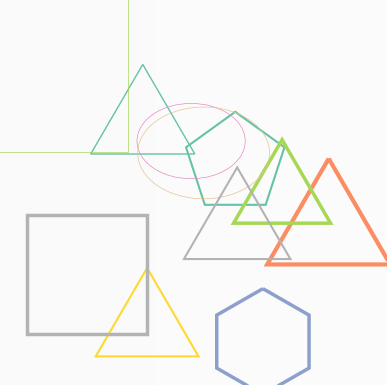[{"shape": "pentagon", "thickness": 1.5, "radius": 0.67, "center": [0.607, 0.576]}, {"shape": "triangle", "thickness": 1, "radius": 0.78, "center": [0.368, 0.678]}, {"shape": "triangle", "thickness": 3, "radius": 0.92, "center": [0.848, 0.405]}, {"shape": "hexagon", "thickness": 2.5, "radius": 0.69, "center": [0.678, 0.113]}, {"shape": "oval", "thickness": 0.5, "radius": 0.7, "center": [0.493, 0.634]}, {"shape": "triangle", "thickness": 2.5, "radius": 0.72, "center": [0.728, 0.493]}, {"shape": "square", "thickness": 0.5, "radius": 1.0, "center": [0.131, 0.806]}, {"shape": "triangle", "thickness": 1.5, "radius": 0.77, "center": [0.38, 0.151]}, {"shape": "oval", "thickness": 0.5, "radius": 0.85, "center": [0.525, 0.603]}, {"shape": "triangle", "thickness": 1.5, "radius": 0.79, "center": [0.612, 0.406]}, {"shape": "square", "thickness": 2.5, "radius": 0.78, "center": [0.225, 0.287]}]